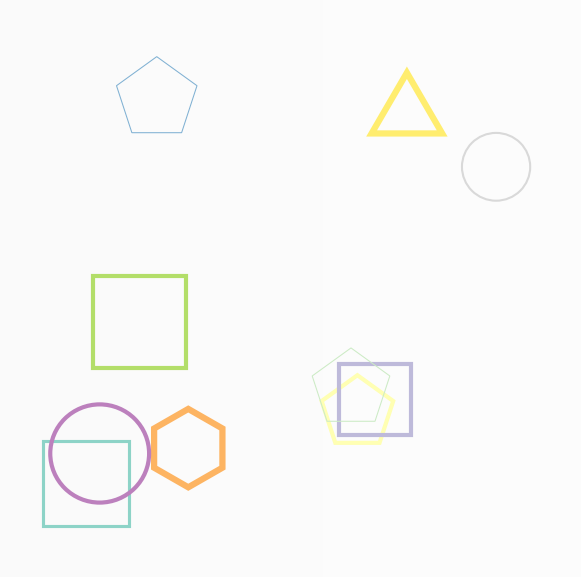[{"shape": "square", "thickness": 1.5, "radius": 0.37, "center": [0.148, 0.162]}, {"shape": "pentagon", "thickness": 2, "radius": 0.32, "center": [0.615, 0.285]}, {"shape": "square", "thickness": 2, "radius": 0.31, "center": [0.645, 0.308]}, {"shape": "pentagon", "thickness": 0.5, "radius": 0.36, "center": [0.27, 0.828]}, {"shape": "hexagon", "thickness": 3, "radius": 0.34, "center": [0.324, 0.223]}, {"shape": "square", "thickness": 2, "radius": 0.4, "center": [0.24, 0.442]}, {"shape": "circle", "thickness": 1, "radius": 0.29, "center": [0.853, 0.71]}, {"shape": "circle", "thickness": 2, "radius": 0.43, "center": [0.171, 0.214]}, {"shape": "pentagon", "thickness": 0.5, "radius": 0.35, "center": [0.604, 0.326]}, {"shape": "triangle", "thickness": 3, "radius": 0.35, "center": [0.7, 0.803]}]